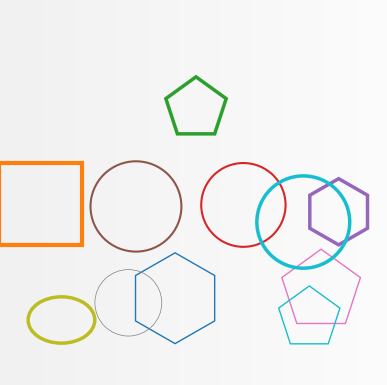[{"shape": "hexagon", "thickness": 1, "radius": 0.59, "center": [0.452, 0.225]}, {"shape": "square", "thickness": 3, "radius": 0.53, "center": [0.105, 0.471]}, {"shape": "pentagon", "thickness": 2.5, "radius": 0.41, "center": [0.506, 0.719]}, {"shape": "circle", "thickness": 1.5, "radius": 0.54, "center": [0.628, 0.468]}, {"shape": "hexagon", "thickness": 2.5, "radius": 0.43, "center": [0.874, 0.45]}, {"shape": "circle", "thickness": 1.5, "radius": 0.59, "center": [0.351, 0.464]}, {"shape": "pentagon", "thickness": 1, "radius": 0.53, "center": [0.829, 0.246]}, {"shape": "circle", "thickness": 0.5, "radius": 0.43, "center": [0.331, 0.213]}, {"shape": "oval", "thickness": 2.5, "radius": 0.43, "center": [0.159, 0.169]}, {"shape": "circle", "thickness": 2.5, "radius": 0.6, "center": [0.783, 0.423]}, {"shape": "pentagon", "thickness": 1, "radius": 0.42, "center": [0.798, 0.174]}]